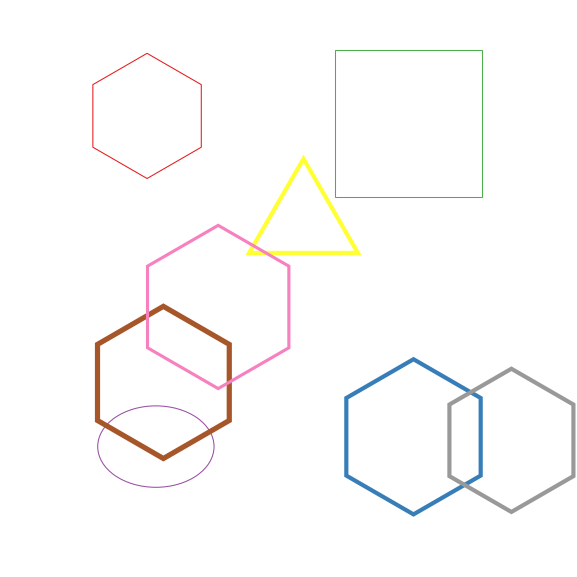[{"shape": "hexagon", "thickness": 0.5, "radius": 0.54, "center": [0.255, 0.798]}, {"shape": "hexagon", "thickness": 2, "radius": 0.67, "center": [0.716, 0.243]}, {"shape": "square", "thickness": 0.5, "radius": 0.64, "center": [0.707, 0.785]}, {"shape": "oval", "thickness": 0.5, "radius": 0.5, "center": [0.27, 0.226]}, {"shape": "triangle", "thickness": 2, "radius": 0.54, "center": [0.526, 0.615]}, {"shape": "hexagon", "thickness": 2.5, "radius": 0.66, "center": [0.283, 0.337]}, {"shape": "hexagon", "thickness": 1.5, "radius": 0.71, "center": [0.378, 0.468]}, {"shape": "hexagon", "thickness": 2, "radius": 0.62, "center": [0.886, 0.237]}]